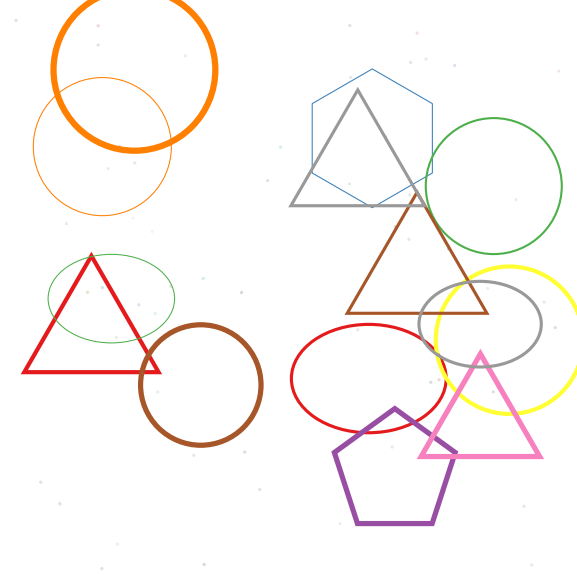[{"shape": "triangle", "thickness": 2, "radius": 0.67, "center": [0.158, 0.422]}, {"shape": "oval", "thickness": 1.5, "radius": 0.67, "center": [0.639, 0.344]}, {"shape": "hexagon", "thickness": 0.5, "radius": 0.6, "center": [0.645, 0.76]}, {"shape": "oval", "thickness": 0.5, "radius": 0.55, "center": [0.193, 0.482]}, {"shape": "circle", "thickness": 1, "radius": 0.59, "center": [0.855, 0.677]}, {"shape": "pentagon", "thickness": 2.5, "radius": 0.55, "center": [0.684, 0.182]}, {"shape": "circle", "thickness": 0.5, "radius": 0.6, "center": [0.177, 0.745]}, {"shape": "circle", "thickness": 3, "radius": 0.7, "center": [0.233, 0.878]}, {"shape": "circle", "thickness": 2, "radius": 0.64, "center": [0.882, 0.41]}, {"shape": "circle", "thickness": 2.5, "radius": 0.52, "center": [0.348, 0.332]}, {"shape": "triangle", "thickness": 1.5, "radius": 0.7, "center": [0.722, 0.526]}, {"shape": "triangle", "thickness": 2.5, "radius": 0.59, "center": [0.832, 0.268]}, {"shape": "oval", "thickness": 1.5, "radius": 0.53, "center": [0.831, 0.438]}, {"shape": "triangle", "thickness": 1.5, "radius": 0.67, "center": [0.619, 0.71]}]